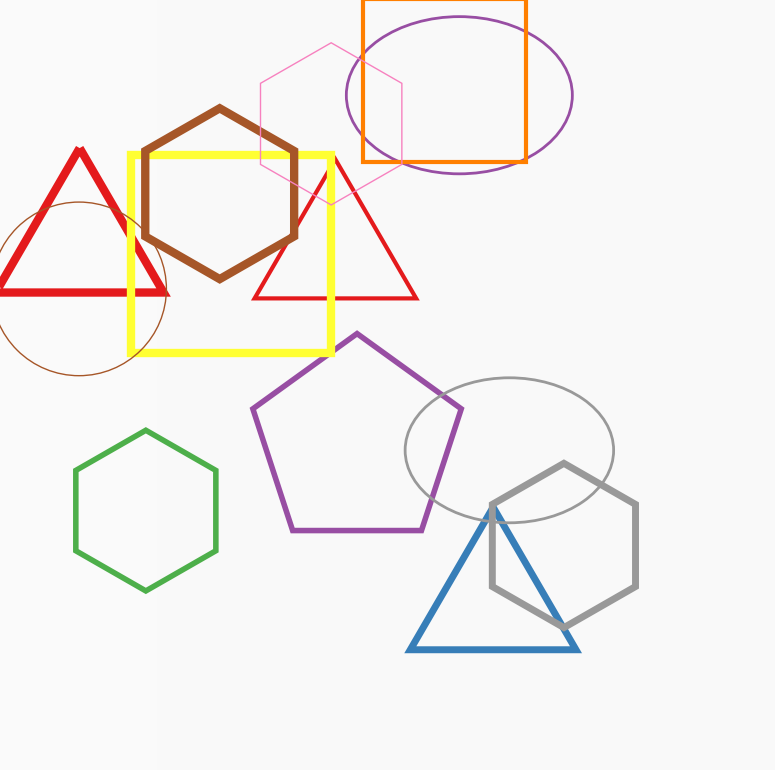[{"shape": "triangle", "thickness": 3, "radius": 0.63, "center": [0.103, 0.683]}, {"shape": "triangle", "thickness": 1.5, "radius": 0.6, "center": [0.433, 0.673]}, {"shape": "triangle", "thickness": 2.5, "radius": 0.62, "center": [0.636, 0.218]}, {"shape": "hexagon", "thickness": 2, "radius": 0.52, "center": [0.188, 0.337]}, {"shape": "oval", "thickness": 1, "radius": 0.73, "center": [0.593, 0.876]}, {"shape": "pentagon", "thickness": 2, "radius": 0.71, "center": [0.461, 0.425]}, {"shape": "square", "thickness": 1.5, "radius": 0.53, "center": [0.574, 0.895]}, {"shape": "square", "thickness": 3, "radius": 0.64, "center": [0.298, 0.67]}, {"shape": "hexagon", "thickness": 3, "radius": 0.55, "center": [0.284, 0.748]}, {"shape": "circle", "thickness": 0.5, "radius": 0.56, "center": [0.102, 0.625]}, {"shape": "hexagon", "thickness": 0.5, "radius": 0.53, "center": [0.427, 0.839]}, {"shape": "hexagon", "thickness": 2.5, "radius": 0.53, "center": [0.728, 0.292]}, {"shape": "oval", "thickness": 1, "radius": 0.67, "center": [0.657, 0.415]}]